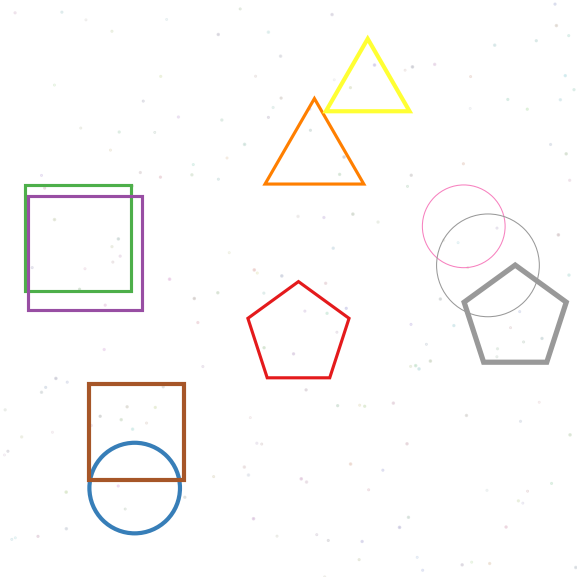[{"shape": "pentagon", "thickness": 1.5, "radius": 0.46, "center": [0.517, 0.419]}, {"shape": "circle", "thickness": 2, "radius": 0.39, "center": [0.233, 0.154]}, {"shape": "square", "thickness": 1.5, "radius": 0.46, "center": [0.135, 0.587]}, {"shape": "square", "thickness": 1.5, "radius": 0.49, "center": [0.146, 0.562]}, {"shape": "triangle", "thickness": 1.5, "radius": 0.49, "center": [0.544, 0.73]}, {"shape": "triangle", "thickness": 2, "radius": 0.42, "center": [0.637, 0.848]}, {"shape": "square", "thickness": 2, "radius": 0.41, "center": [0.237, 0.252]}, {"shape": "circle", "thickness": 0.5, "radius": 0.36, "center": [0.803, 0.607]}, {"shape": "circle", "thickness": 0.5, "radius": 0.44, "center": [0.845, 0.54]}, {"shape": "pentagon", "thickness": 2.5, "radius": 0.46, "center": [0.892, 0.447]}]